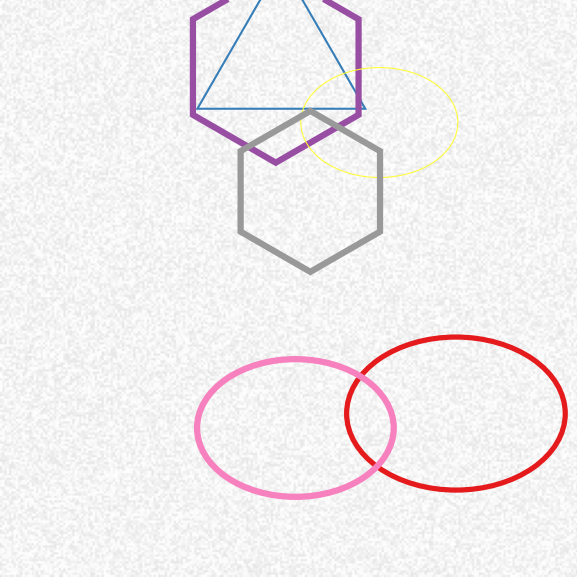[{"shape": "oval", "thickness": 2.5, "radius": 0.95, "center": [0.79, 0.283]}, {"shape": "triangle", "thickness": 1, "radius": 0.84, "center": [0.487, 0.895]}, {"shape": "hexagon", "thickness": 3, "radius": 0.83, "center": [0.477, 0.883]}, {"shape": "oval", "thickness": 0.5, "radius": 0.68, "center": [0.657, 0.787]}, {"shape": "oval", "thickness": 3, "radius": 0.85, "center": [0.511, 0.258]}, {"shape": "hexagon", "thickness": 3, "radius": 0.7, "center": [0.537, 0.668]}]